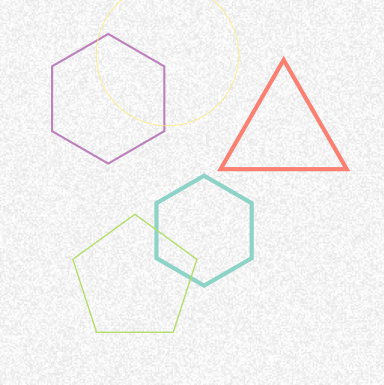[{"shape": "hexagon", "thickness": 3, "radius": 0.71, "center": [0.53, 0.401]}, {"shape": "triangle", "thickness": 3, "radius": 0.95, "center": [0.737, 0.655]}, {"shape": "pentagon", "thickness": 1, "radius": 0.85, "center": [0.35, 0.274]}, {"shape": "hexagon", "thickness": 1.5, "radius": 0.84, "center": [0.281, 0.743]}, {"shape": "circle", "thickness": 0.5, "radius": 0.92, "center": [0.435, 0.858]}]